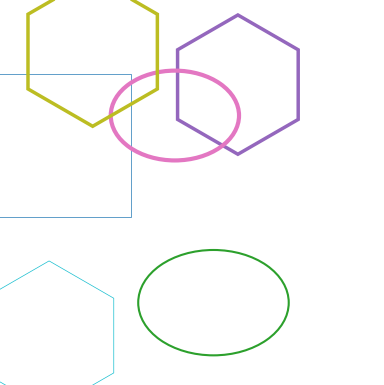[{"shape": "square", "thickness": 0.5, "radius": 0.93, "center": [0.154, 0.621]}, {"shape": "oval", "thickness": 1.5, "radius": 0.98, "center": [0.554, 0.214]}, {"shape": "hexagon", "thickness": 2.5, "radius": 0.9, "center": [0.618, 0.78]}, {"shape": "oval", "thickness": 3, "radius": 0.83, "center": [0.454, 0.7]}, {"shape": "hexagon", "thickness": 2.5, "radius": 0.97, "center": [0.241, 0.866]}, {"shape": "hexagon", "thickness": 0.5, "radius": 0.97, "center": [0.128, 0.128]}]